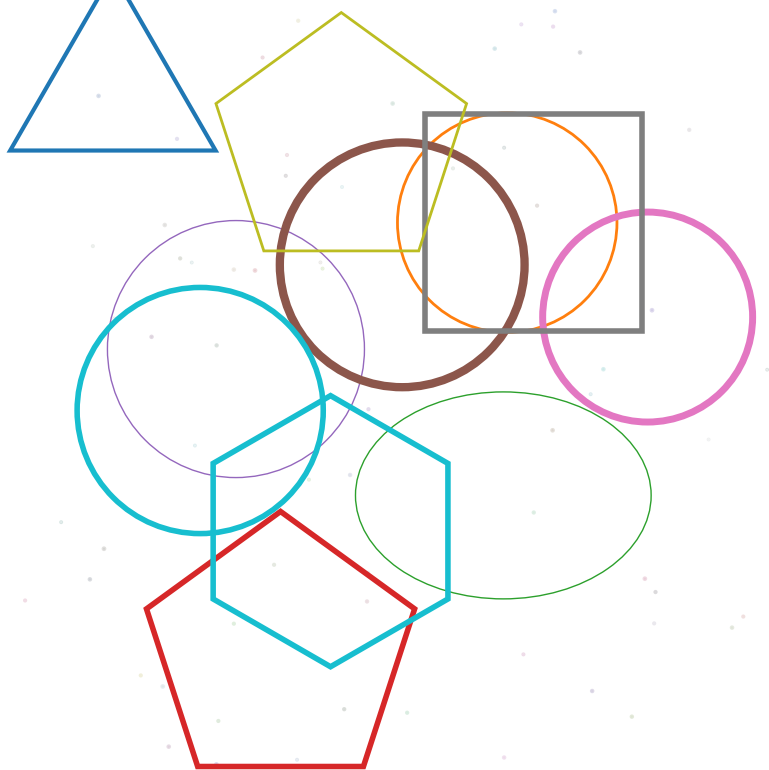[{"shape": "triangle", "thickness": 1.5, "radius": 0.77, "center": [0.147, 0.882]}, {"shape": "circle", "thickness": 1, "radius": 0.71, "center": [0.659, 0.711]}, {"shape": "oval", "thickness": 0.5, "radius": 0.96, "center": [0.654, 0.357]}, {"shape": "pentagon", "thickness": 2, "radius": 0.92, "center": [0.364, 0.153]}, {"shape": "circle", "thickness": 0.5, "radius": 0.83, "center": [0.306, 0.547]}, {"shape": "circle", "thickness": 3, "radius": 0.79, "center": [0.522, 0.656]}, {"shape": "circle", "thickness": 2.5, "radius": 0.68, "center": [0.841, 0.588]}, {"shape": "square", "thickness": 2, "radius": 0.7, "center": [0.693, 0.711]}, {"shape": "pentagon", "thickness": 1, "radius": 0.86, "center": [0.443, 0.813]}, {"shape": "circle", "thickness": 2, "radius": 0.8, "center": [0.26, 0.467]}, {"shape": "hexagon", "thickness": 2, "radius": 0.88, "center": [0.429, 0.31]}]